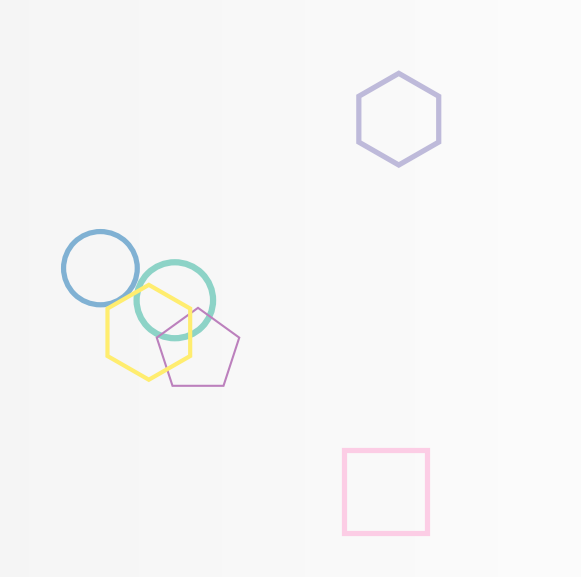[{"shape": "circle", "thickness": 3, "radius": 0.33, "center": [0.301, 0.479]}, {"shape": "hexagon", "thickness": 2.5, "radius": 0.4, "center": [0.686, 0.793]}, {"shape": "circle", "thickness": 2.5, "radius": 0.32, "center": [0.173, 0.535]}, {"shape": "square", "thickness": 2.5, "radius": 0.36, "center": [0.664, 0.148]}, {"shape": "pentagon", "thickness": 1, "radius": 0.37, "center": [0.341, 0.391]}, {"shape": "hexagon", "thickness": 2, "radius": 0.41, "center": [0.256, 0.424]}]